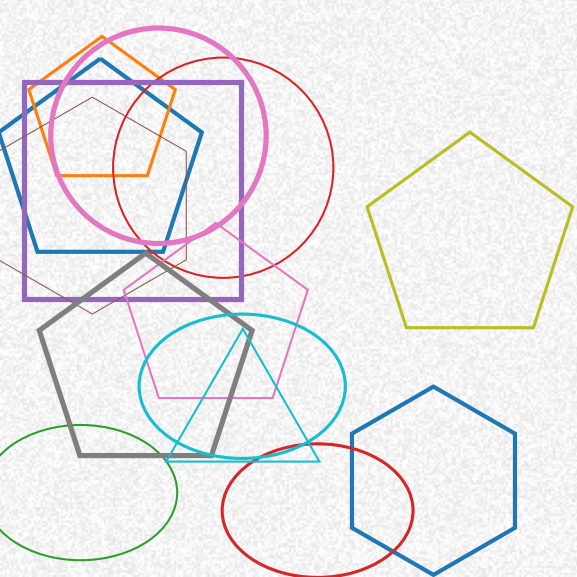[{"shape": "hexagon", "thickness": 2, "radius": 0.81, "center": [0.751, 0.167]}, {"shape": "pentagon", "thickness": 2, "radius": 0.92, "center": [0.174, 0.713]}, {"shape": "pentagon", "thickness": 1.5, "radius": 0.67, "center": [0.177, 0.803]}, {"shape": "oval", "thickness": 1, "radius": 0.84, "center": [0.14, 0.146]}, {"shape": "oval", "thickness": 1.5, "radius": 0.83, "center": [0.55, 0.115]}, {"shape": "circle", "thickness": 1, "radius": 0.95, "center": [0.387, 0.709]}, {"shape": "square", "thickness": 2.5, "radius": 0.94, "center": [0.23, 0.669]}, {"shape": "hexagon", "thickness": 0.5, "radius": 0.94, "center": [0.16, 0.643]}, {"shape": "circle", "thickness": 2.5, "radius": 0.93, "center": [0.274, 0.764]}, {"shape": "pentagon", "thickness": 1, "radius": 0.84, "center": [0.374, 0.445]}, {"shape": "pentagon", "thickness": 2.5, "radius": 0.97, "center": [0.252, 0.367]}, {"shape": "pentagon", "thickness": 1.5, "radius": 0.94, "center": [0.814, 0.583]}, {"shape": "oval", "thickness": 1.5, "radius": 0.89, "center": [0.419, 0.33]}, {"shape": "triangle", "thickness": 1, "radius": 0.77, "center": [0.42, 0.276]}]